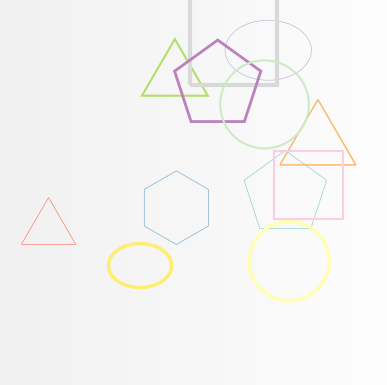[{"shape": "pentagon", "thickness": 0.5, "radius": 0.56, "center": [0.736, 0.497]}, {"shape": "circle", "thickness": 2.5, "radius": 0.51, "center": [0.746, 0.322]}, {"shape": "oval", "thickness": 0.5, "radius": 0.56, "center": [0.692, 0.87]}, {"shape": "triangle", "thickness": 0.5, "radius": 0.41, "center": [0.125, 0.406]}, {"shape": "hexagon", "thickness": 0.5, "radius": 0.48, "center": [0.455, 0.461]}, {"shape": "triangle", "thickness": 1, "radius": 0.57, "center": [0.82, 0.628]}, {"shape": "triangle", "thickness": 1.5, "radius": 0.49, "center": [0.451, 0.8]}, {"shape": "square", "thickness": 1.5, "radius": 0.45, "center": [0.797, 0.519]}, {"shape": "square", "thickness": 3, "radius": 0.56, "center": [0.603, 0.891]}, {"shape": "pentagon", "thickness": 2, "radius": 0.59, "center": [0.562, 0.779]}, {"shape": "circle", "thickness": 1.5, "radius": 0.57, "center": [0.683, 0.729]}, {"shape": "oval", "thickness": 2.5, "radius": 0.41, "center": [0.361, 0.31]}]